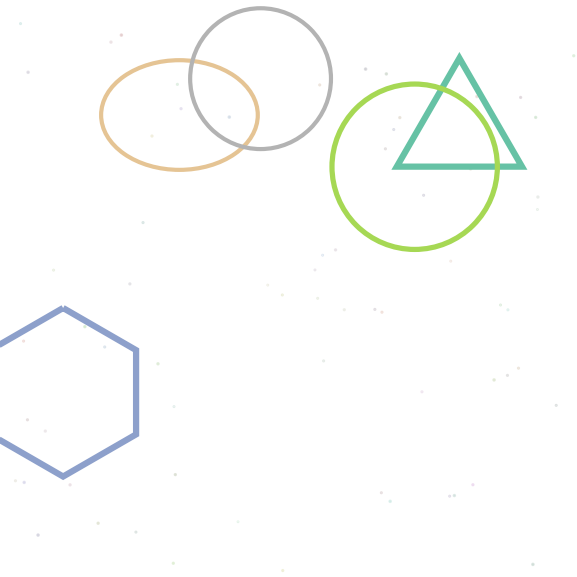[{"shape": "triangle", "thickness": 3, "radius": 0.63, "center": [0.795, 0.773]}, {"shape": "hexagon", "thickness": 3, "radius": 0.73, "center": [0.109, 0.32]}, {"shape": "circle", "thickness": 2.5, "radius": 0.72, "center": [0.718, 0.71]}, {"shape": "oval", "thickness": 2, "radius": 0.68, "center": [0.311, 0.8]}, {"shape": "circle", "thickness": 2, "radius": 0.61, "center": [0.451, 0.863]}]